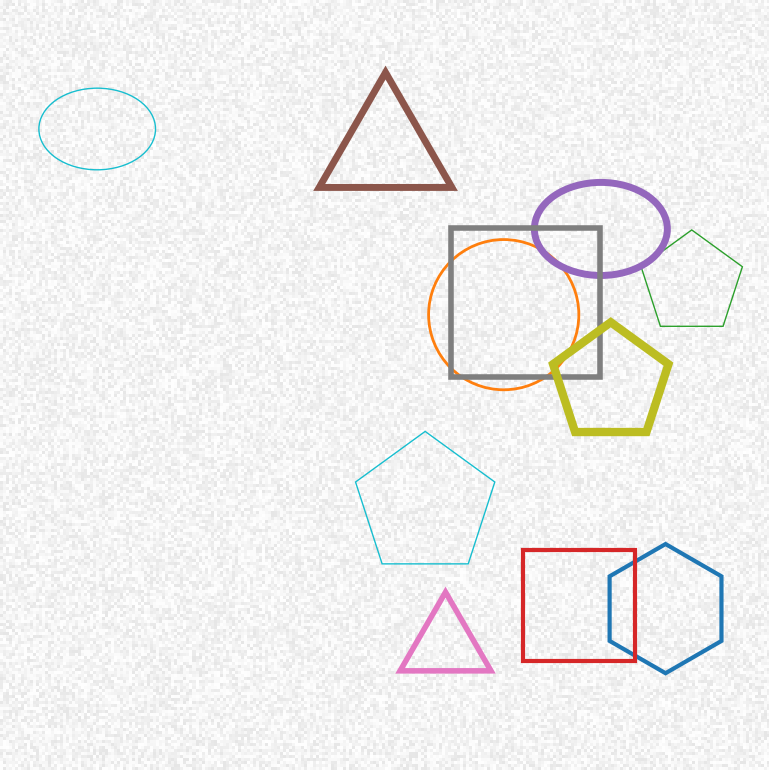[{"shape": "hexagon", "thickness": 1.5, "radius": 0.42, "center": [0.864, 0.21]}, {"shape": "circle", "thickness": 1, "radius": 0.49, "center": [0.654, 0.591]}, {"shape": "pentagon", "thickness": 0.5, "radius": 0.35, "center": [0.898, 0.632]}, {"shape": "square", "thickness": 1.5, "radius": 0.36, "center": [0.752, 0.213]}, {"shape": "oval", "thickness": 2.5, "radius": 0.43, "center": [0.78, 0.703]}, {"shape": "triangle", "thickness": 2.5, "radius": 0.5, "center": [0.501, 0.806]}, {"shape": "triangle", "thickness": 2, "radius": 0.34, "center": [0.579, 0.163]}, {"shape": "square", "thickness": 2, "radius": 0.49, "center": [0.682, 0.607]}, {"shape": "pentagon", "thickness": 3, "radius": 0.39, "center": [0.793, 0.503]}, {"shape": "pentagon", "thickness": 0.5, "radius": 0.48, "center": [0.552, 0.345]}, {"shape": "oval", "thickness": 0.5, "radius": 0.38, "center": [0.126, 0.832]}]